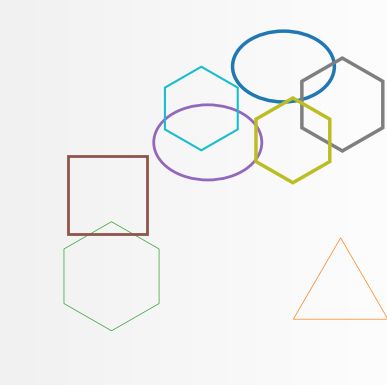[{"shape": "oval", "thickness": 2.5, "radius": 0.66, "center": [0.732, 0.827]}, {"shape": "triangle", "thickness": 0.5, "radius": 0.7, "center": [0.879, 0.241]}, {"shape": "hexagon", "thickness": 0.5, "radius": 0.71, "center": [0.288, 0.282]}, {"shape": "oval", "thickness": 2, "radius": 0.7, "center": [0.536, 0.63]}, {"shape": "square", "thickness": 2, "radius": 0.51, "center": [0.277, 0.493]}, {"shape": "hexagon", "thickness": 2.5, "radius": 0.6, "center": [0.883, 0.729]}, {"shape": "hexagon", "thickness": 2.5, "radius": 0.55, "center": [0.756, 0.635]}, {"shape": "hexagon", "thickness": 1.5, "radius": 0.54, "center": [0.52, 0.718]}]